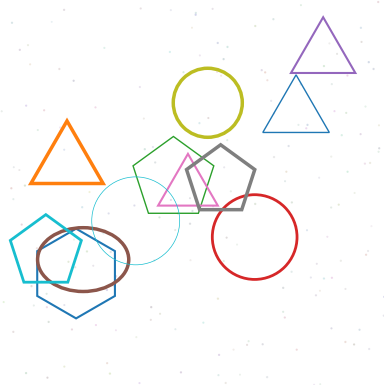[{"shape": "hexagon", "thickness": 1.5, "radius": 0.58, "center": [0.198, 0.29]}, {"shape": "triangle", "thickness": 1, "radius": 0.5, "center": [0.769, 0.706]}, {"shape": "triangle", "thickness": 2.5, "radius": 0.54, "center": [0.174, 0.578]}, {"shape": "pentagon", "thickness": 1, "radius": 0.55, "center": [0.45, 0.535]}, {"shape": "circle", "thickness": 2, "radius": 0.55, "center": [0.661, 0.384]}, {"shape": "triangle", "thickness": 1.5, "radius": 0.48, "center": [0.839, 0.859]}, {"shape": "oval", "thickness": 2.5, "radius": 0.59, "center": [0.216, 0.326]}, {"shape": "triangle", "thickness": 1.5, "radius": 0.45, "center": [0.488, 0.511]}, {"shape": "pentagon", "thickness": 2.5, "radius": 0.47, "center": [0.573, 0.531]}, {"shape": "circle", "thickness": 2.5, "radius": 0.45, "center": [0.54, 0.733]}, {"shape": "pentagon", "thickness": 2, "radius": 0.49, "center": [0.119, 0.346]}, {"shape": "circle", "thickness": 0.5, "radius": 0.57, "center": [0.352, 0.426]}]